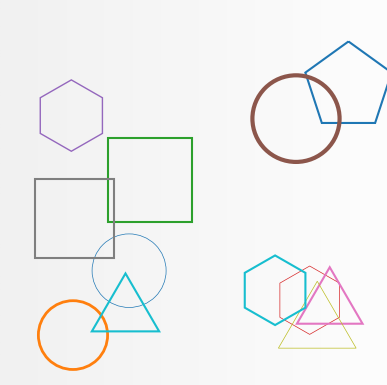[{"shape": "pentagon", "thickness": 1.5, "radius": 0.59, "center": [0.899, 0.775]}, {"shape": "circle", "thickness": 0.5, "radius": 0.48, "center": [0.333, 0.297]}, {"shape": "circle", "thickness": 2, "radius": 0.45, "center": [0.188, 0.13]}, {"shape": "square", "thickness": 1.5, "radius": 0.54, "center": [0.387, 0.533]}, {"shape": "hexagon", "thickness": 0.5, "radius": 0.44, "center": [0.799, 0.22]}, {"shape": "hexagon", "thickness": 1, "radius": 0.46, "center": [0.184, 0.7]}, {"shape": "circle", "thickness": 3, "radius": 0.56, "center": [0.764, 0.692]}, {"shape": "triangle", "thickness": 1.5, "radius": 0.49, "center": [0.851, 0.208]}, {"shape": "square", "thickness": 1.5, "radius": 0.51, "center": [0.192, 0.432]}, {"shape": "triangle", "thickness": 0.5, "radius": 0.58, "center": [0.819, 0.154]}, {"shape": "hexagon", "thickness": 1.5, "radius": 0.45, "center": [0.71, 0.246]}, {"shape": "triangle", "thickness": 1.5, "radius": 0.5, "center": [0.324, 0.189]}]